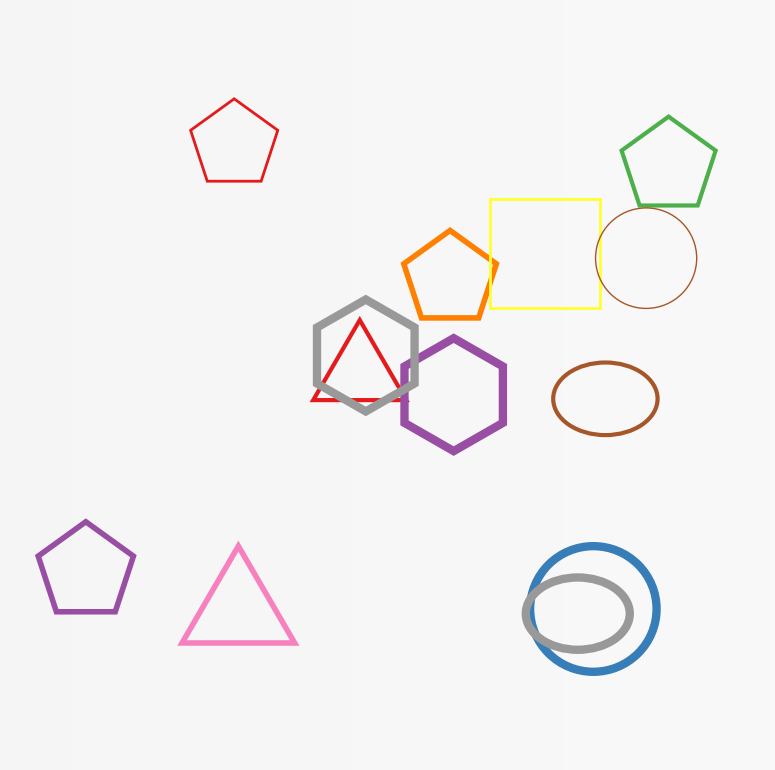[{"shape": "triangle", "thickness": 1.5, "radius": 0.35, "center": [0.464, 0.515]}, {"shape": "pentagon", "thickness": 1, "radius": 0.3, "center": [0.302, 0.813]}, {"shape": "circle", "thickness": 3, "radius": 0.41, "center": [0.766, 0.209]}, {"shape": "pentagon", "thickness": 1.5, "radius": 0.32, "center": [0.863, 0.785]}, {"shape": "hexagon", "thickness": 3, "radius": 0.37, "center": [0.585, 0.487]}, {"shape": "pentagon", "thickness": 2, "radius": 0.32, "center": [0.111, 0.258]}, {"shape": "pentagon", "thickness": 2, "radius": 0.31, "center": [0.581, 0.638]}, {"shape": "square", "thickness": 1, "radius": 0.35, "center": [0.703, 0.671]}, {"shape": "circle", "thickness": 0.5, "radius": 0.33, "center": [0.834, 0.665]}, {"shape": "oval", "thickness": 1.5, "radius": 0.34, "center": [0.781, 0.482]}, {"shape": "triangle", "thickness": 2, "radius": 0.42, "center": [0.308, 0.207]}, {"shape": "hexagon", "thickness": 3, "radius": 0.36, "center": [0.472, 0.538]}, {"shape": "oval", "thickness": 3, "radius": 0.34, "center": [0.746, 0.203]}]